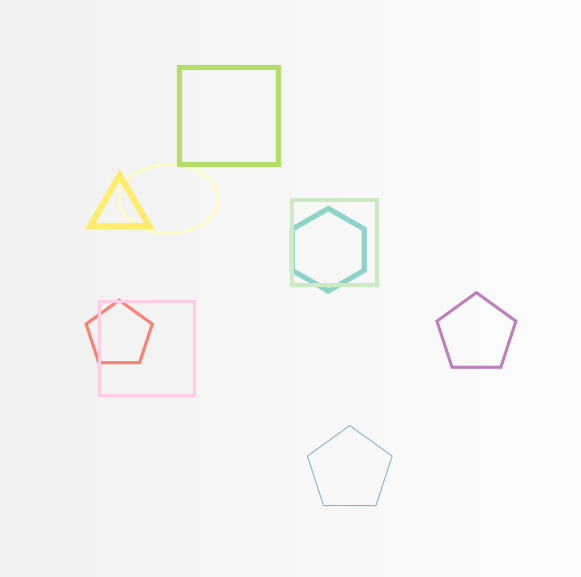[{"shape": "hexagon", "thickness": 2.5, "radius": 0.36, "center": [0.565, 0.567]}, {"shape": "oval", "thickness": 1, "radius": 0.43, "center": [0.29, 0.655]}, {"shape": "pentagon", "thickness": 1.5, "radius": 0.3, "center": [0.205, 0.42]}, {"shape": "pentagon", "thickness": 0.5, "radius": 0.38, "center": [0.602, 0.186]}, {"shape": "square", "thickness": 2.5, "radius": 0.42, "center": [0.393, 0.799]}, {"shape": "square", "thickness": 1.5, "radius": 0.41, "center": [0.252, 0.396]}, {"shape": "pentagon", "thickness": 1.5, "radius": 0.36, "center": [0.82, 0.421]}, {"shape": "square", "thickness": 2, "radius": 0.37, "center": [0.576, 0.579]}, {"shape": "triangle", "thickness": 3, "radius": 0.29, "center": [0.206, 0.637]}]